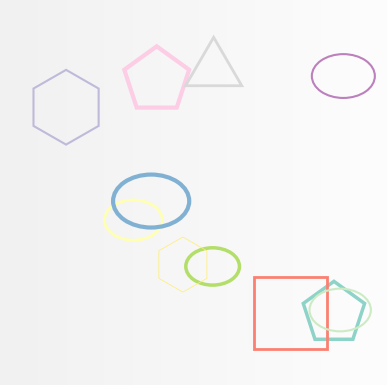[{"shape": "pentagon", "thickness": 2.5, "radius": 0.42, "center": [0.862, 0.186]}, {"shape": "oval", "thickness": 2, "radius": 0.37, "center": [0.344, 0.428]}, {"shape": "hexagon", "thickness": 1.5, "radius": 0.49, "center": [0.17, 0.721]}, {"shape": "square", "thickness": 2, "radius": 0.47, "center": [0.75, 0.187]}, {"shape": "oval", "thickness": 3, "radius": 0.49, "center": [0.39, 0.478]}, {"shape": "oval", "thickness": 2.5, "radius": 0.35, "center": [0.549, 0.308]}, {"shape": "pentagon", "thickness": 3, "radius": 0.44, "center": [0.404, 0.792]}, {"shape": "triangle", "thickness": 2, "radius": 0.42, "center": [0.551, 0.819]}, {"shape": "oval", "thickness": 1.5, "radius": 0.41, "center": [0.886, 0.802]}, {"shape": "oval", "thickness": 1.5, "radius": 0.4, "center": [0.878, 0.195]}, {"shape": "hexagon", "thickness": 0.5, "radius": 0.36, "center": [0.472, 0.313]}]